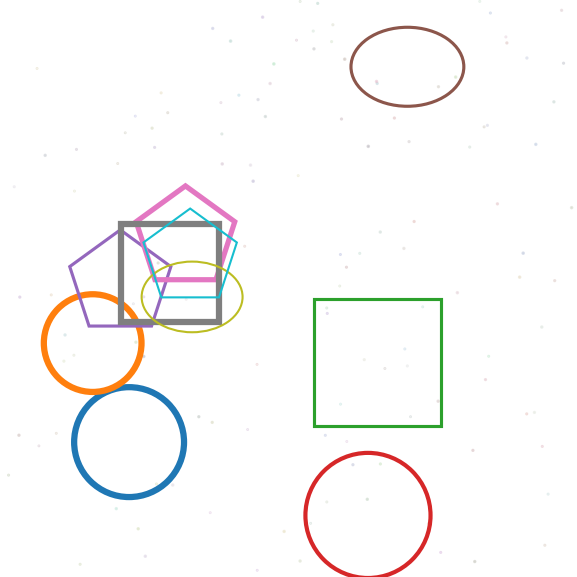[{"shape": "circle", "thickness": 3, "radius": 0.48, "center": [0.224, 0.234]}, {"shape": "circle", "thickness": 3, "radius": 0.42, "center": [0.16, 0.405]}, {"shape": "square", "thickness": 1.5, "radius": 0.55, "center": [0.654, 0.371]}, {"shape": "circle", "thickness": 2, "radius": 0.54, "center": [0.637, 0.107]}, {"shape": "pentagon", "thickness": 1.5, "radius": 0.46, "center": [0.208, 0.509]}, {"shape": "oval", "thickness": 1.5, "radius": 0.49, "center": [0.705, 0.884]}, {"shape": "pentagon", "thickness": 2.5, "radius": 0.45, "center": [0.321, 0.587]}, {"shape": "square", "thickness": 3, "radius": 0.42, "center": [0.294, 0.526]}, {"shape": "oval", "thickness": 1, "radius": 0.44, "center": [0.333, 0.485]}, {"shape": "pentagon", "thickness": 1, "radius": 0.43, "center": [0.329, 0.553]}]